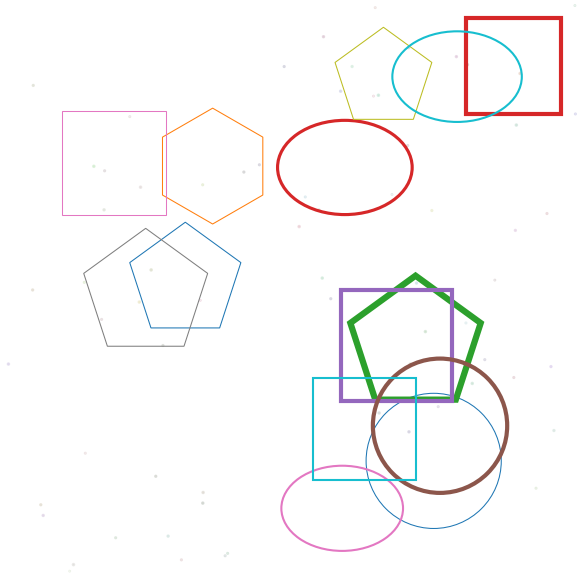[{"shape": "circle", "thickness": 0.5, "radius": 0.59, "center": [0.751, 0.201]}, {"shape": "pentagon", "thickness": 0.5, "radius": 0.51, "center": [0.321, 0.513]}, {"shape": "hexagon", "thickness": 0.5, "radius": 0.5, "center": [0.368, 0.712]}, {"shape": "pentagon", "thickness": 3, "radius": 0.59, "center": [0.72, 0.403]}, {"shape": "square", "thickness": 2, "radius": 0.41, "center": [0.889, 0.885]}, {"shape": "oval", "thickness": 1.5, "radius": 0.58, "center": [0.597, 0.709]}, {"shape": "square", "thickness": 2, "radius": 0.48, "center": [0.687, 0.401]}, {"shape": "circle", "thickness": 2, "radius": 0.58, "center": [0.762, 0.262]}, {"shape": "square", "thickness": 0.5, "radius": 0.45, "center": [0.197, 0.716]}, {"shape": "oval", "thickness": 1, "radius": 0.53, "center": [0.593, 0.119]}, {"shape": "pentagon", "thickness": 0.5, "radius": 0.56, "center": [0.252, 0.491]}, {"shape": "pentagon", "thickness": 0.5, "radius": 0.44, "center": [0.664, 0.864]}, {"shape": "oval", "thickness": 1, "radius": 0.56, "center": [0.791, 0.866]}, {"shape": "square", "thickness": 1, "radius": 0.44, "center": [0.632, 0.256]}]